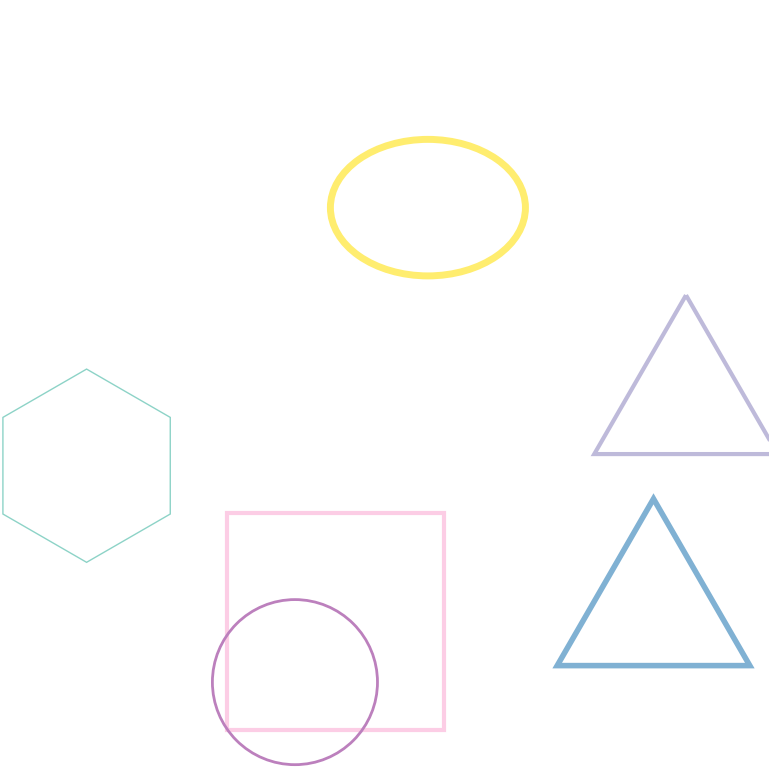[{"shape": "hexagon", "thickness": 0.5, "radius": 0.63, "center": [0.112, 0.395]}, {"shape": "triangle", "thickness": 1.5, "radius": 0.69, "center": [0.891, 0.479]}, {"shape": "triangle", "thickness": 2, "radius": 0.72, "center": [0.849, 0.208]}, {"shape": "square", "thickness": 1.5, "radius": 0.7, "center": [0.436, 0.193]}, {"shape": "circle", "thickness": 1, "radius": 0.54, "center": [0.383, 0.114]}, {"shape": "oval", "thickness": 2.5, "radius": 0.63, "center": [0.556, 0.73]}]